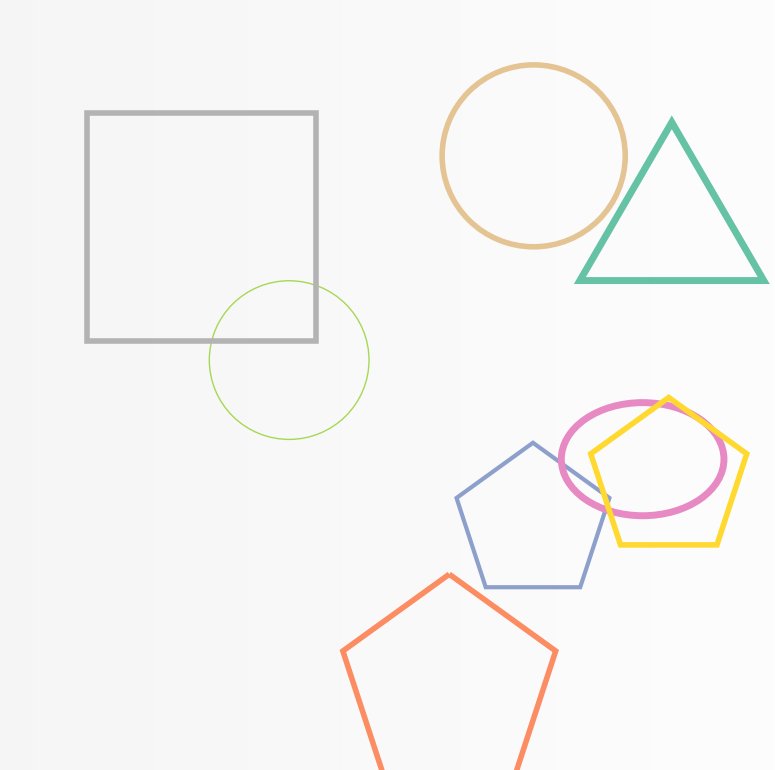[{"shape": "triangle", "thickness": 2.5, "radius": 0.69, "center": [0.867, 0.704]}, {"shape": "pentagon", "thickness": 2, "radius": 0.72, "center": [0.58, 0.11]}, {"shape": "pentagon", "thickness": 1.5, "radius": 0.52, "center": [0.688, 0.321]}, {"shape": "oval", "thickness": 2.5, "radius": 0.52, "center": [0.829, 0.404]}, {"shape": "circle", "thickness": 0.5, "radius": 0.52, "center": [0.373, 0.532]}, {"shape": "pentagon", "thickness": 2, "radius": 0.53, "center": [0.863, 0.378]}, {"shape": "circle", "thickness": 2, "radius": 0.59, "center": [0.689, 0.798]}, {"shape": "square", "thickness": 2, "radius": 0.74, "center": [0.26, 0.705]}]